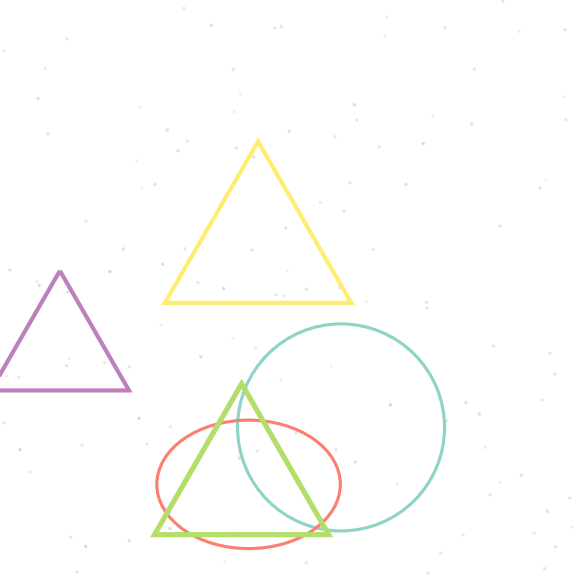[{"shape": "circle", "thickness": 1.5, "radius": 0.9, "center": [0.591, 0.259]}, {"shape": "oval", "thickness": 1.5, "radius": 0.79, "center": [0.43, 0.16]}, {"shape": "triangle", "thickness": 2.5, "radius": 0.87, "center": [0.418, 0.16]}, {"shape": "triangle", "thickness": 2, "radius": 0.69, "center": [0.104, 0.392]}, {"shape": "triangle", "thickness": 2, "radius": 0.93, "center": [0.447, 0.568]}]